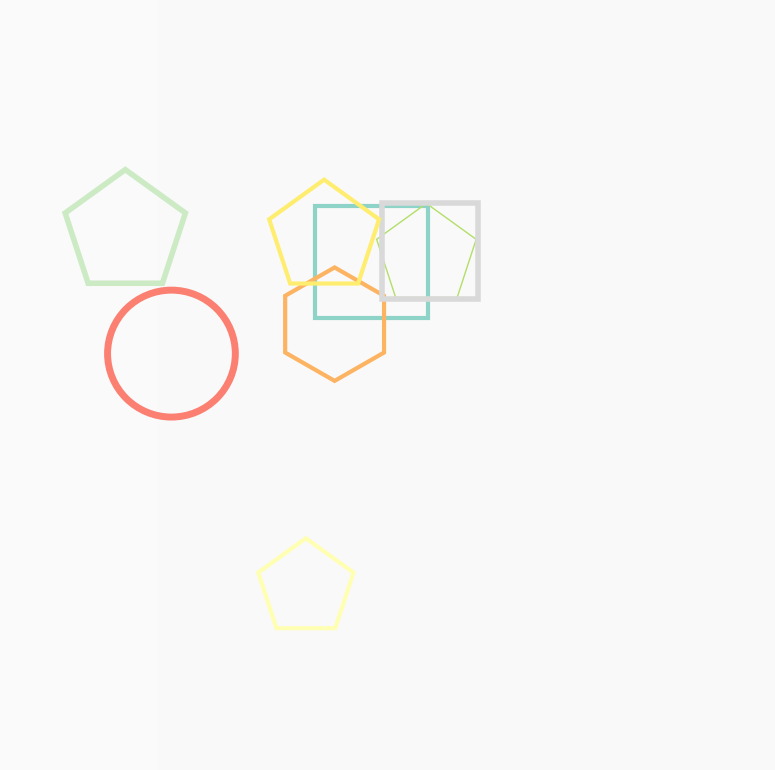[{"shape": "square", "thickness": 1.5, "radius": 0.37, "center": [0.48, 0.66]}, {"shape": "pentagon", "thickness": 1.5, "radius": 0.32, "center": [0.395, 0.236]}, {"shape": "circle", "thickness": 2.5, "radius": 0.41, "center": [0.221, 0.541]}, {"shape": "hexagon", "thickness": 1.5, "radius": 0.37, "center": [0.432, 0.579]}, {"shape": "pentagon", "thickness": 0.5, "radius": 0.34, "center": [0.55, 0.668]}, {"shape": "square", "thickness": 2, "radius": 0.31, "center": [0.555, 0.674]}, {"shape": "pentagon", "thickness": 2, "radius": 0.41, "center": [0.162, 0.698]}, {"shape": "pentagon", "thickness": 1.5, "radius": 0.37, "center": [0.418, 0.692]}]